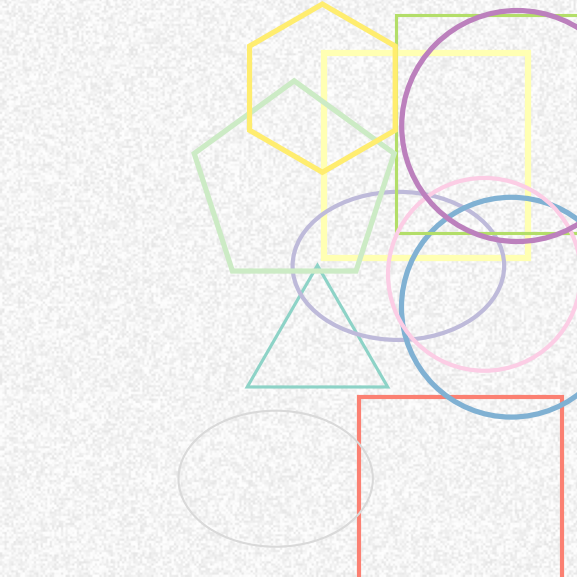[{"shape": "triangle", "thickness": 1.5, "radius": 0.7, "center": [0.55, 0.399]}, {"shape": "square", "thickness": 3, "radius": 0.88, "center": [0.737, 0.73]}, {"shape": "oval", "thickness": 2, "radius": 0.92, "center": [0.69, 0.539]}, {"shape": "square", "thickness": 2, "radius": 0.88, "center": [0.798, 0.136]}, {"shape": "circle", "thickness": 2.5, "radius": 0.95, "center": [0.885, 0.467]}, {"shape": "square", "thickness": 1.5, "radius": 0.94, "center": [0.874, 0.785]}, {"shape": "circle", "thickness": 2, "radius": 0.83, "center": [0.839, 0.524]}, {"shape": "oval", "thickness": 1, "radius": 0.84, "center": [0.477, 0.17]}, {"shape": "circle", "thickness": 2.5, "radius": 1.0, "center": [0.896, 0.781]}, {"shape": "pentagon", "thickness": 2.5, "radius": 0.91, "center": [0.509, 0.677]}, {"shape": "hexagon", "thickness": 2.5, "radius": 0.73, "center": [0.558, 0.846]}]